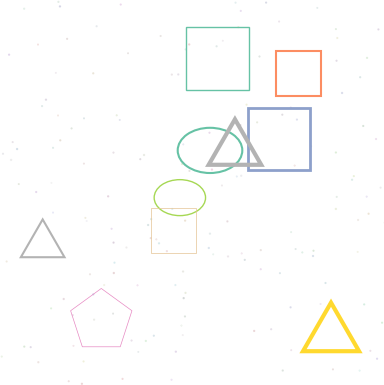[{"shape": "oval", "thickness": 1.5, "radius": 0.42, "center": [0.545, 0.609]}, {"shape": "square", "thickness": 1, "radius": 0.41, "center": [0.564, 0.848]}, {"shape": "square", "thickness": 1.5, "radius": 0.29, "center": [0.775, 0.809]}, {"shape": "square", "thickness": 2, "radius": 0.4, "center": [0.724, 0.64]}, {"shape": "pentagon", "thickness": 0.5, "radius": 0.42, "center": [0.263, 0.167]}, {"shape": "oval", "thickness": 1, "radius": 0.33, "center": [0.467, 0.487]}, {"shape": "triangle", "thickness": 3, "radius": 0.42, "center": [0.86, 0.13]}, {"shape": "square", "thickness": 0.5, "radius": 0.29, "center": [0.451, 0.402]}, {"shape": "triangle", "thickness": 3, "radius": 0.39, "center": [0.61, 0.611]}, {"shape": "triangle", "thickness": 1.5, "radius": 0.33, "center": [0.111, 0.365]}]